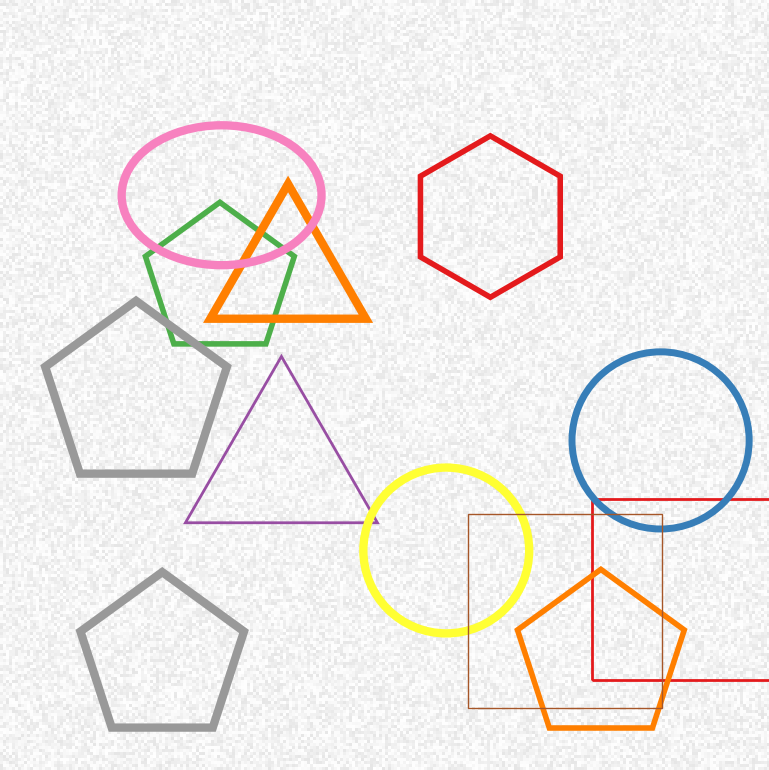[{"shape": "square", "thickness": 1, "radius": 0.59, "center": [0.887, 0.235]}, {"shape": "hexagon", "thickness": 2, "radius": 0.52, "center": [0.637, 0.719]}, {"shape": "circle", "thickness": 2.5, "radius": 0.58, "center": [0.858, 0.428]}, {"shape": "pentagon", "thickness": 2, "radius": 0.51, "center": [0.286, 0.636]}, {"shape": "triangle", "thickness": 1, "radius": 0.72, "center": [0.365, 0.393]}, {"shape": "triangle", "thickness": 3, "radius": 0.58, "center": [0.374, 0.644]}, {"shape": "pentagon", "thickness": 2, "radius": 0.57, "center": [0.78, 0.147]}, {"shape": "circle", "thickness": 3, "radius": 0.54, "center": [0.58, 0.285]}, {"shape": "square", "thickness": 0.5, "radius": 0.63, "center": [0.733, 0.207]}, {"shape": "oval", "thickness": 3, "radius": 0.65, "center": [0.288, 0.746]}, {"shape": "pentagon", "thickness": 3, "radius": 0.56, "center": [0.211, 0.145]}, {"shape": "pentagon", "thickness": 3, "radius": 0.62, "center": [0.177, 0.485]}]